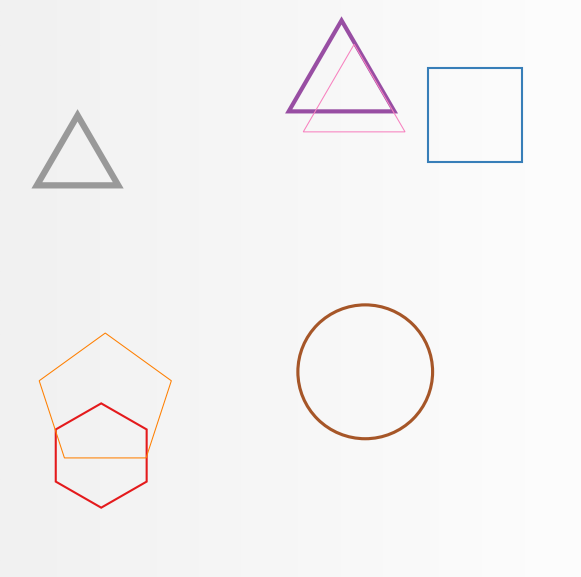[{"shape": "hexagon", "thickness": 1, "radius": 0.45, "center": [0.174, 0.21]}, {"shape": "square", "thickness": 1, "radius": 0.41, "center": [0.817, 0.8]}, {"shape": "triangle", "thickness": 2, "radius": 0.52, "center": [0.588, 0.859]}, {"shape": "pentagon", "thickness": 0.5, "radius": 0.6, "center": [0.181, 0.303]}, {"shape": "circle", "thickness": 1.5, "radius": 0.58, "center": [0.628, 0.355]}, {"shape": "triangle", "thickness": 0.5, "radius": 0.51, "center": [0.609, 0.821]}, {"shape": "triangle", "thickness": 3, "radius": 0.4, "center": [0.133, 0.719]}]